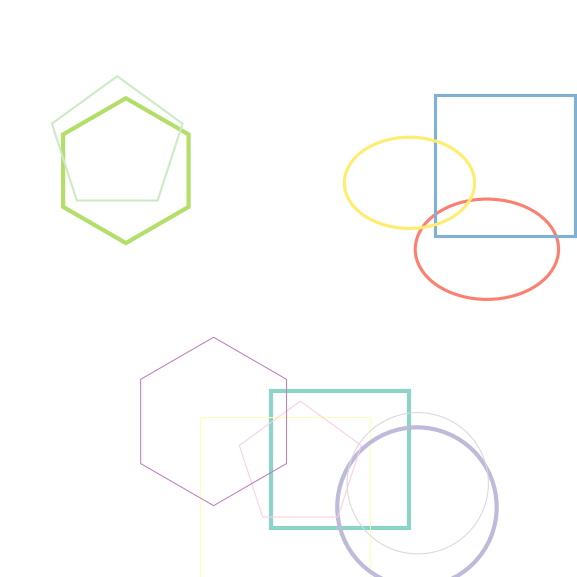[{"shape": "square", "thickness": 2, "radius": 0.59, "center": [0.588, 0.203]}, {"shape": "square", "thickness": 0.5, "radius": 0.73, "center": [0.493, 0.13]}, {"shape": "circle", "thickness": 2, "radius": 0.69, "center": [0.722, 0.121]}, {"shape": "oval", "thickness": 1.5, "radius": 0.62, "center": [0.843, 0.568]}, {"shape": "square", "thickness": 1.5, "radius": 0.61, "center": [0.875, 0.713]}, {"shape": "hexagon", "thickness": 2, "radius": 0.63, "center": [0.218, 0.704]}, {"shape": "pentagon", "thickness": 0.5, "radius": 0.55, "center": [0.52, 0.194]}, {"shape": "circle", "thickness": 0.5, "radius": 0.61, "center": [0.723, 0.162]}, {"shape": "hexagon", "thickness": 0.5, "radius": 0.73, "center": [0.37, 0.269]}, {"shape": "pentagon", "thickness": 1, "radius": 0.59, "center": [0.203, 0.748]}, {"shape": "oval", "thickness": 1.5, "radius": 0.56, "center": [0.709, 0.683]}]